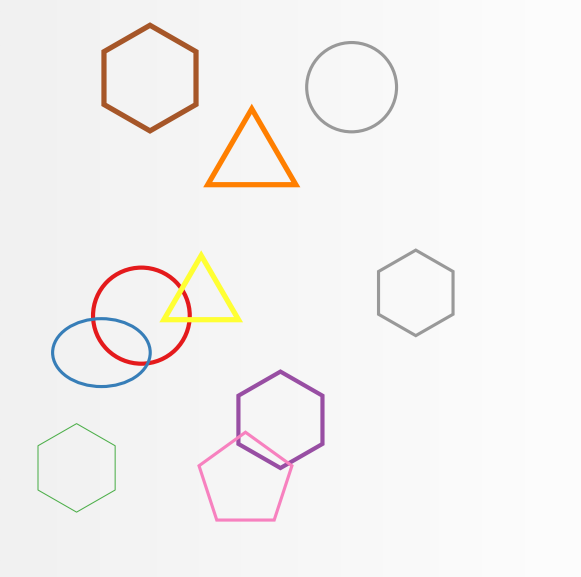[{"shape": "circle", "thickness": 2, "radius": 0.42, "center": [0.243, 0.453]}, {"shape": "oval", "thickness": 1.5, "radius": 0.42, "center": [0.174, 0.389]}, {"shape": "hexagon", "thickness": 0.5, "radius": 0.38, "center": [0.132, 0.189]}, {"shape": "hexagon", "thickness": 2, "radius": 0.42, "center": [0.482, 0.272]}, {"shape": "triangle", "thickness": 2.5, "radius": 0.44, "center": [0.433, 0.723]}, {"shape": "triangle", "thickness": 2.5, "radius": 0.37, "center": [0.346, 0.483]}, {"shape": "hexagon", "thickness": 2.5, "radius": 0.46, "center": [0.258, 0.864]}, {"shape": "pentagon", "thickness": 1.5, "radius": 0.42, "center": [0.422, 0.167]}, {"shape": "hexagon", "thickness": 1.5, "radius": 0.37, "center": [0.715, 0.492]}, {"shape": "circle", "thickness": 1.5, "radius": 0.39, "center": [0.605, 0.848]}]